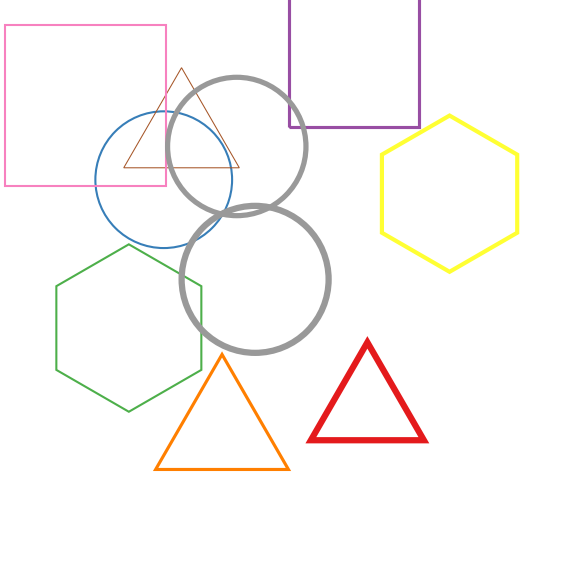[{"shape": "triangle", "thickness": 3, "radius": 0.56, "center": [0.636, 0.293]}, {"shape": "circle", "thickness": 1, "radius": 0.59, "center": [0.284, 0.688]}, {"shape": "hexagon", "thickness": 1, "radius": 0.72, "center": [0.223, 0.431]}, {"shape": "square", "thickness": 1.5, "radius": 0.56, "center": [0.613, 0.892]}, {"shape": "triangle", "thickness": 1.5, "radius": 0.66, "center": [0.384, 0.253]}, {"shape": "hexagon", "thickness": 2, "radius": 0.68, "center": [0.778, 0.664]}, {"shape": "triangle", "thickness": 0.5, "radius": 0.58, "center": [0.314, 0.766]}, {"shape": "square", "thickness": 1, "radius": 0.7, "center": [0.148, 0.817]}, {"shape": "circle", "thickness": 3, "radius": 0.64, "center": [0.442, 0.515]}, {"shape": "circle", "thickness": 2.5, "radius": 0.6, "center": [0.41, 0.745]}]